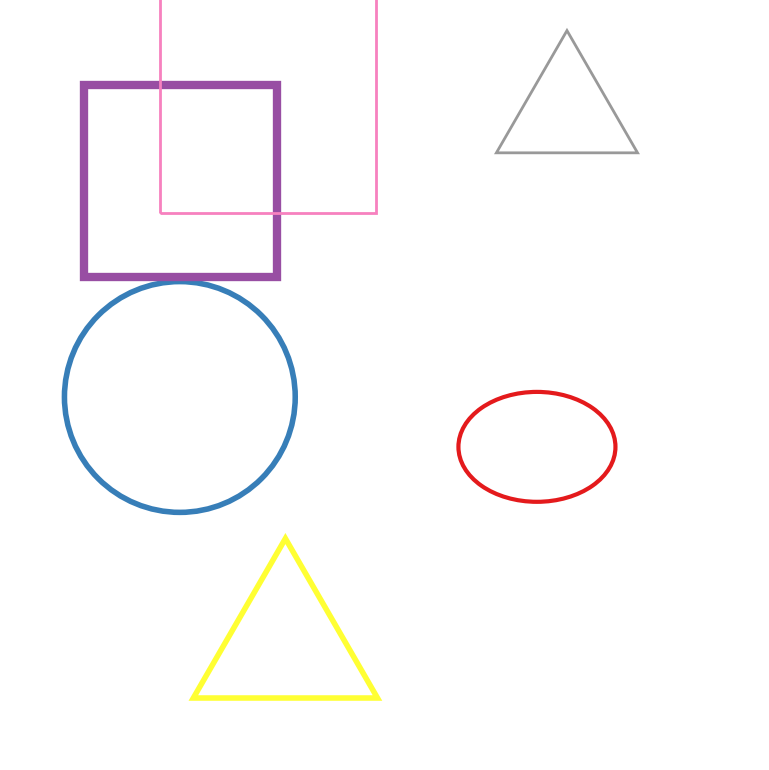[{"shape": "oval", "thickness": 1.5, "radius": 0.51, "center": [0.697, 0.42]}, {"shape": "circle", "thickness": 2, "radius": 0.75, "center": [0.234, 0.484]}, {"shape": "square", "thickness": 3, "radius": 0.63, "center": [0.234, 0.765]}, {"shape": "triangle", "thickness": 2, "radius": 0.69, "center": [0.371, 0.163]}, {"shape": "square", "thickness": 1, "radius": 0.7, "center": [0.348, 0.864]}, {"shape": "triangle", "thickness": 1, "radius": 0.53, "center": [0.736, 0.854]}]